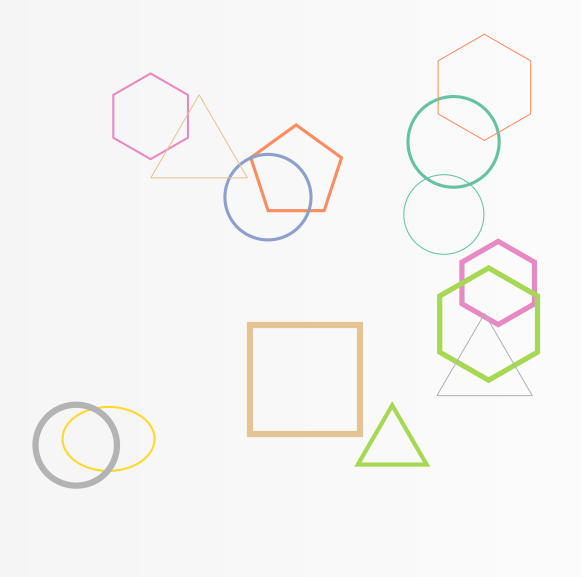[{"shape": "circle", "thickness": 0.5, "radius": 0.34, "center": [0.764, 0.628]}, {"shape": "circle", "thickness": 1.5, "radius": 0.39, "center": [0.78, 0.753]}, {"shape": "hexagon", "thickness": 0.5, "radius": 0.46, "center": [0.833, 0.848]}, {"shape": "pentagon", "thickness": 1.5, "radius": 0.41, "center": [0.509, 0.701]}, {"shape": "circle", "thickness": 1.5, "radius": 0.37, "center": [0.461, 0.658]}, {"shape": "hexagon", "thickness": 2.5, "radius": 0.36, "center": [0.857, 0.509]}, {"shape": "hexagon", "thickness": 1, "radius": 0.37, "center": [0.259, 0.798]}, {"shape": "triangle", "thickness": 2, "radius": 0.34, "center": [0.675, 0.229]}, {"shape": "hexagon", "thickness": 2.5, "radius": 0.49, "center": [0.841, 0.438]}, {"shape": "oval", "thickness": 1, "radius": 0.4, "center": [0.187, 0.239]}, {"shape": "triangle", "thickness": 0.5, "radius": 0.48, "center": [0.343, 0.739]}, {"shape": "square", "thickness": 3, "radius": 0.47, "center": [0.524, 0.342]}, {"shape": "triangle", "thickness": 0.5, "radius": 0.47, "center": [0.834, 0.361]}, {"shape": "circle", "thickness": 3, "radius": 0.35, "center": [0.131, 0.228]}]